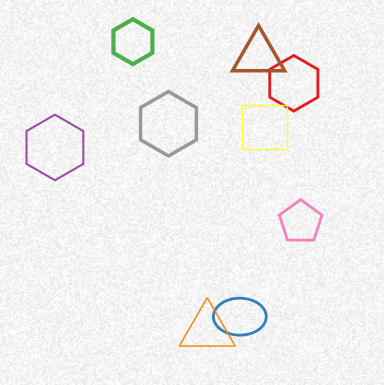[{"shape": "hexagon", "thickness": 2, "radius": 0.36, "center": [0.763, 0.784]}, {"shape": "oval", "thickness": 2, "radius": 0.34, "center": [0.623, 0.177]}, {"shape": "hexagon", "thickness": 3, "radius": 0.29, "center": [0.345, 0.892]}, {"shape": "hexagon", "thickness": 1.5, "radius": 0.43, "center": [0.143, 0.617]}, {"shape": "triangle", "thickness": 1, "radius": 0.42, "center": [0.538, 0.143]}, {"shape": "square", "thickness": 1, "radius": 0.29, "center": [0.687, 0.67]}, {"shape": "triangle", "thickness": 2.5, "radius": 0.39, "center": [0.672, 0.855]}, {"shape": "pentagon", "thickness": 2, "radius": 0.29, "center": [0.781, 0.423]}, {"shape": "hexagon", "thickness": 2.5, "radius": 0.42, "center": [0.438, 0.679]}]